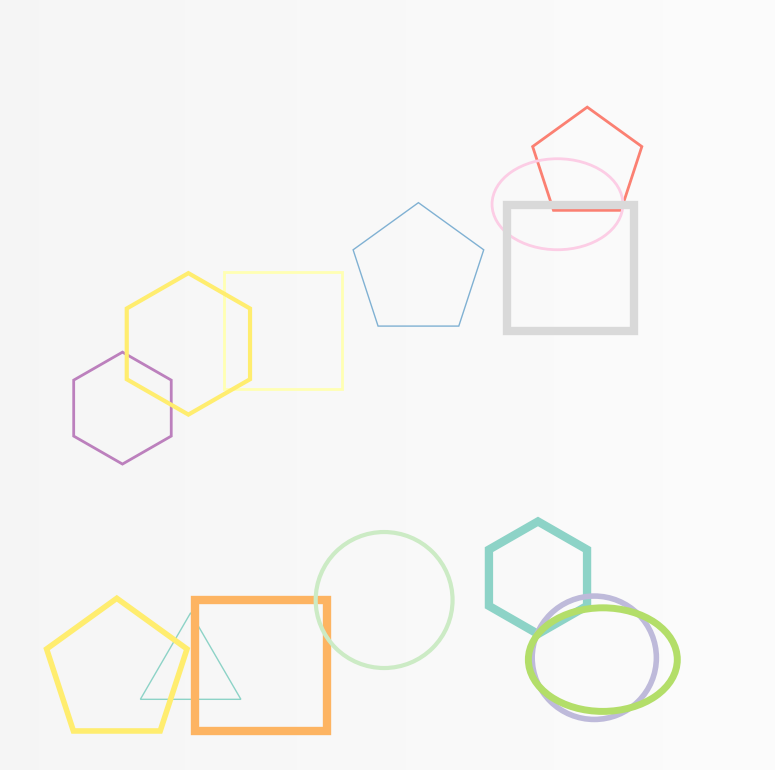[{"shape": "hexagon", "thickness": 3, "radius": 0.37, "center": [0.694, 0.25]}, {"shape": "triangle", "thickness": 0.5, "radius": 0.37, "center": [0.246, 0.129]}, {"shape": "square", "thickness": 1, "radius": 0.38, "center": [0.365, 0.571]}, {"shape": "circle", "thickness": 2, "radius": 0.4, "center": [0.767, 0.146]}, {"shape": "pentagon", "thickness": 1, "radius": 0.37, "center": [0.758, 0.787]}, {"shape": "pentagon", "thickness": 0.5, "radius": 0.44, "center": [0.54, 0.648]}, {"shape": "square", "thickness": 3, "radius": 0.42, "center": [0.336, 0.136]}, {"shape": "oval", "thickness": 2.5, "radius": 0.48, "center": [0.778, 0.143]}, {"shape": "oval", "thickness": 1, "radius": 0.42, "center": [0.719, 0.735]}, {"shape": "square", "thickness": 3, "radius": 0.41, "center": [0.736, 0.652]}, {"shape": "hexagon", "thickness": 1, "radius": 0.36, "center": [0.158, 0.47]}, {"shape": "circle", "thickness": 1.5, "radius": 0.44, "center": [0.496, 0.221]}, {"shape": "pentagon", "thickness": 2, "radius": 0.48, "center": [0.151, 0.128]}, {"shape": "hexagon", "thickness": 1.5, "radius": 0.46, "center": [0.243, 0.553]}]